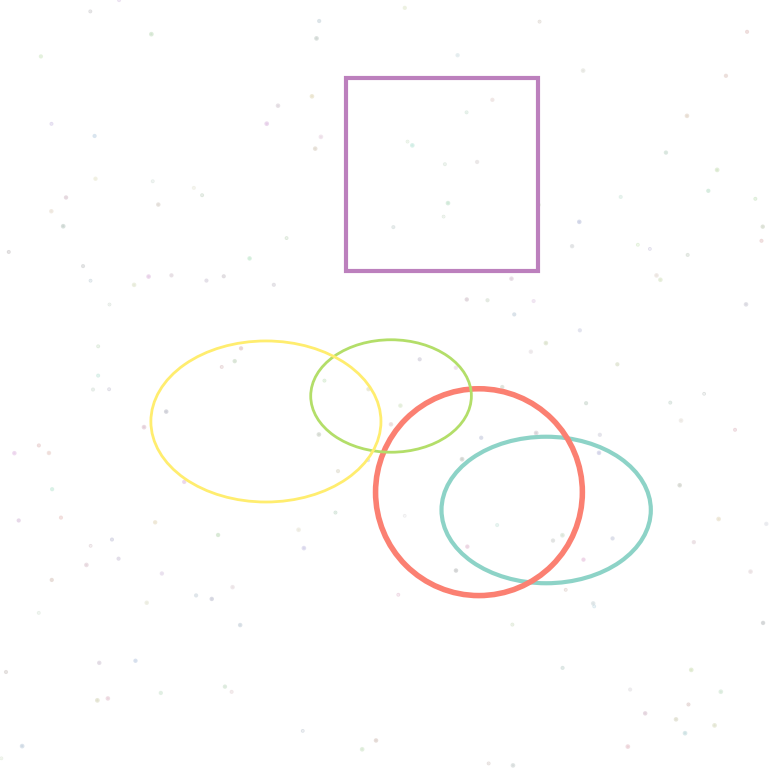[{"shape": "oval", "thickness": 1.5, "radius": 0.68, "center": [0.709, 0.338]}, {"shape": "circle", "thickness": 2, "radius": 0.67, "center": [0.622, 0.361]}, {"shape": "oval", "thickness": 1, "radius": 0.52, "center": [0.508, 0.486]}, {"shape": "square", "thickness": 1.5, "radius": 0.63, "center": [0.574, 0.773]}, {"shape": "oval", "thickness": 1, "radius": 0.75, "center": [0.345, 0.453]}]